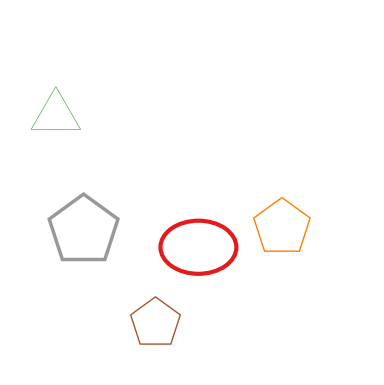[{"shape": "oval", "thickness": 3, "radius": 0.49, "center": [0.515, 0.358]}, {"shape": "triangle", "thickness": 0.5, "radius": 0.37, "center": [0.145, 0.701]}, {"shape": "pentagon", "thickness": 1, "radius": 0.38, "center": [0.732, 0.41]}, {"shape": "pentagon", "thickness": 1, "radius": 0.34, "center": [0.404, 0.161]}, {"shape": "pentagon", "thickness": 2.5, "radius": 0.47, "center": [0.217, 0.402]}]